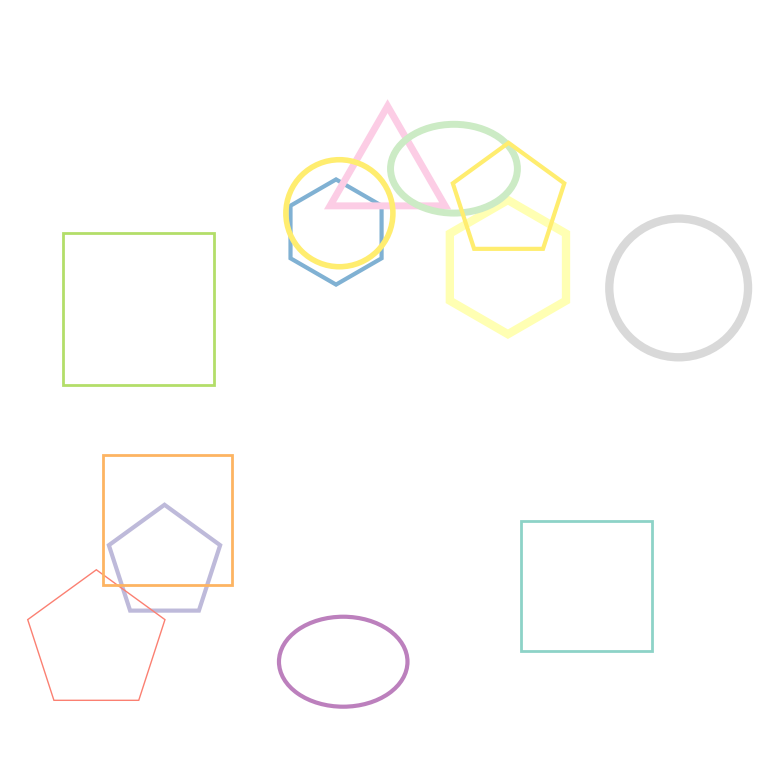[{"shape": "square", "thickness": 1, "radius": 0.42, "center": [0.762, 0.239]}, {"shape": "hexagon", "thickness": 3, "radius": 0.44, "center": [0.66, 0.653]}, {"shape": "pentagon", "thickness": 1.5, "radius": 0.38, "center": [0.214, 0.268]}, {"shape": "pentagon", "thickness": 0.5, "radius": 0.47, "center": [0.125, 0.166]}, {"shape": "hexagon", "thickness": 1.5, "radius": 0.34, "center": [0.436, 0.699]}, {"shape": "square", "thickness": 1, "radius": 0.42, "center": [0.218, 0.325]}, {"shape": "square", "thickness": 1, "radius": 0.49, "center": [0.18, 0.599]}, {"shape": "triangle", "thickness": 2.5, "radius": 0.43, "center": [0.503, 0.776]}, {"shape": "circle", "thickness": 3, "radius": 0.45, "center": [0.881, 0.626]}, {"shape": "oval", "thickness": 1.5, "radius": 0.42, "center": [0.446, 0.141]}, {"shape": "oval", "thickness": 2.5, "radius": 0.41, "center": [0.59, 0.781]}, {"shape": "circle", "thickness": 2, "radius": 0.35, "center": [0.441, 0.723]}, {"shape": "pentagon", "thickness": 1.5, "radius": 0.38, "center": [0.66, 0.738]}]